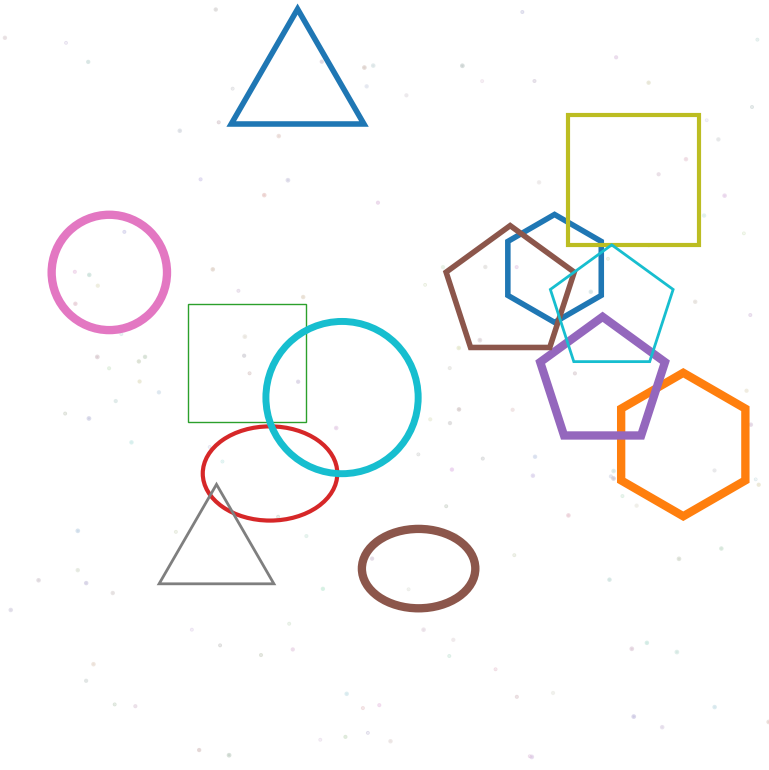[{"shape": "triangle", "thickness": 2, "radius": 0.5, "center": [0.386, 0.889]}, {"shape": "hexagon", "thickness": 2, "radius": 0.35, "center": [0.72, 0.651]}, {"shape": "hexagon", "thickness": 3, "radius": 0.47, "center": [0.887, 0.423]}, {"shape": "square", "thickness": 0.5, "radius": 0.38, "center": [0.321, 0.529]}, {"shape": "oval", "thickness": 1.5, "radius": 0.44, "center": [0.351, 0.385]}, {"shape": "pentagon", "thickness": 3, "radius": 0.43, "center": [0.783, 0.503]}, {"shape": "oval", "thickness": 3, "radius": 0.37, "center": [0.544, 0.262]}, {"shape": "pentagon", "thickness": 2, "radius": 0.44, "center": [0.663, 0.62]}, {"shape": "circle", "thickness": 3, "radius": 0.37, "center": [0.142, 0.646]}, {"shape": "triangle", "thickness": 1, "radius": 0.43, "center": [0.281, 0.285]}, {"shape": "square", "thickness": 1.5, "radius": 0.42, "center": [0.823, 0.766]}, {"shape": "pentagon", "thickness": 1, "radius": 0.42, "center": [0.794, 0.598]}, {"shape": "circle", "thickness": 2.5, "radius": 0.49, "center": [0.444, 0.484]}]